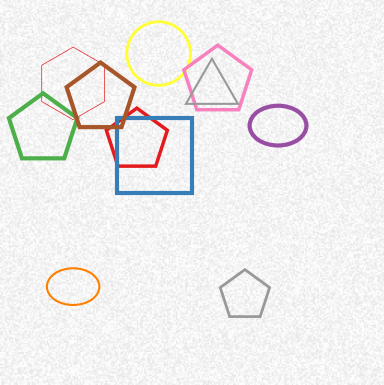[{"shape": "hexagon", "thickness": 0.5, "radius": 0.47, "center": [0.19, 0.783]}, {"shape": "pentagon", "thickness": 2.5, "radius": 0.42, "center": [0.355, 0.636]}, {"shape": "square", "thickness": 3, "radius": 0.49, "center": [0.402, 0.596]}, {"shape": "pentagon", "thickness": 3, "radius": 0.47, "center": [0.112, 0.664]}, {"shape": "oval", "thickness": 3, "radius": 0.37, "center": [0.722, 0.674]}, {"shape": "oval", "thickness": 1.5, "radius": 0.34, "center": [0.19, 0.255]}, {"shape": "circle", "thickness": 2, "radius": 0.41, "center": [0.412, 0.861]}, {"shape": "pentagon", "thickness": 3, "radius": 0.46, "center": [0.261, 0.745]}, {"shape": "pentagon", "thickness": 2.5, "radius": 0.46, "center": [0.566, 0.79]}, {"shape": "triangle", "thickness": 1.5, "radius": 0.39, "center": [0.55, 0.769]}, {"shape": "pentagon", "thickness": 2, "radius": 0.34, "center": [0.636, 0.232]}]